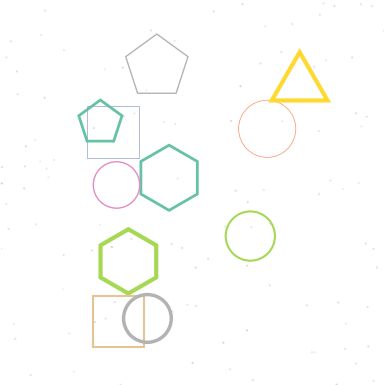[{"shape": "pentagon", "thickness": 2, "radius": 0.3, "center": [0.261, 0.681]}, {"shape": "hexagon", "thickness": 2, "radius": 0.42, "center": [0.439, 0.538]}, {"shape": "circle", "thickness": 0.5, "radius": 0.37, "center": [0.694, 0.665]}, {"shape": "square", "thickness": 0.5, "radius": 0.34, "center": [0.293, 0.657]}, {"shape": "circle", "thickness": 1, "radius": 0.3, "center": [0.303, 0.52]}, {"shape": "hexagon", "thickness": 3, "radius": 0.42, "center": [0.333, 0.321]}, {"shape": "circle", "thickness": 1.5, "radius": 0.32, "center": [0.65, 0.387]}, {"shape": "triangle", "thickness": 3, "radius": 0.42, "center": [0.778, 0.781]}, {"shape": "square", "thickness": 1.5, "radius": 0.33, "center": [0.308, 0.165]}, {"shape": "circle", "thickness": 2.5, "radius": 0.31, "center": [0.383, 0.173]}, {"shape": "pentagon", "thickness": 1, "radius": 0.43, "center": [0.407, 0.827]}]